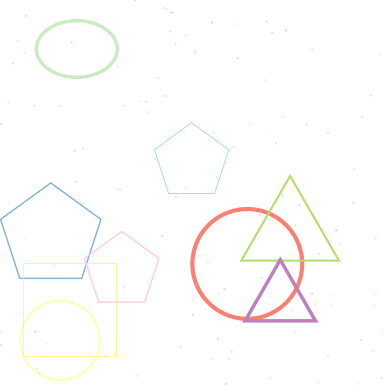[{"shape": "pentagon", "thickness": 0.5, "radius": 0.51, "center": [0.498, 0.58]}, {"shape": "circle", "thickness": 1.5, "radius": 0.52, "center": [0.156, 0.116]}, {"shape": "circle", "thickness": 3, "radius": 0.71, "center": [0.642, 0.314]}, {"shape": "pentagon", "thickness": 1, "radius": 0.69, "center": [0.132, 0.388]}, {"shape": "triangle", "thickness": 1.5, "radius": 0.73, "center": [0.754, 0.396]}, {"shape": "pentagon", "thickness": 1, "radius": 0.51, "center": [0.316, 0.297]}, {"shape": "triangle", "thickness": 2.5, "radius": 0.53, "center": [0.728, 0.219]}, {"shape": "oval", "thickness": 2.5, "radius": 0.53, "center": [0.2, 0.873]}, {"shape": "square", "thickness": 0.5, "radius": 0.6, "center": [0.18, 0.196]}]